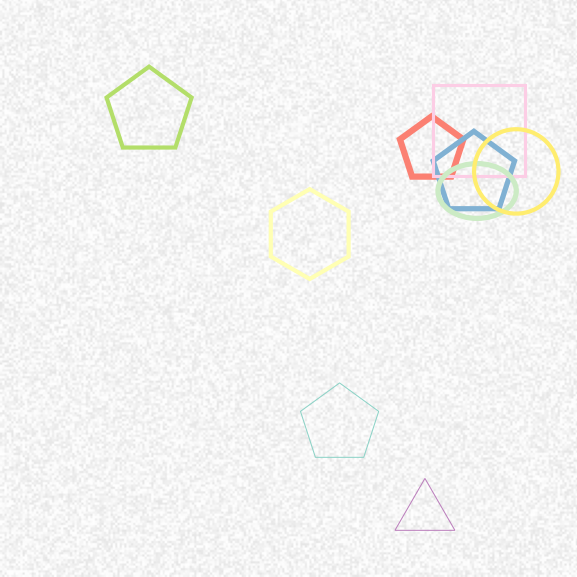[{"shape": "pentagon", "thickness": 0.5, "radius": 0.36, "center": [0.588, 0.265]}, {"shape": "hexagon", "thickness": 2, "radius": 0.39, "center": [0.536, 0.594]}, {"shape": "pentagon", "thickness": 3, "radius": 0.29, "center": [0.747, 0.74]}, {"shape": "pentagon", "thickness": 2.5, "radius": 0.37, "center": [0.821, 0.698]}, {"shape": "pentagon", "thickness": 2, "radius": 0.39, "center": [0.258, 0.806]}, {"shape": "square", "thickness": 1.5, "radius": 0.4, "center": [0.829, 0.773]}, {"shape": "triangle", "thickness": 0.5, "radius": 0.3, "center": [0.736, 0.111]}, {"shape": "oval", "thickness": 2.5, "radius": 0.34, "center": [0.826, 0.668]}, {"shape": "circle", "thickness": 2, "radius": 0.37, "center": [0.894, 0.702]}]